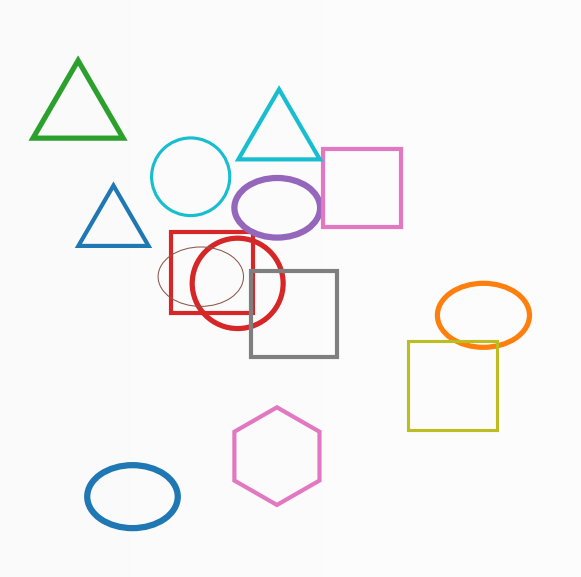[{"shape": "triangle", "thickness": 2, "radius": 0.35, "center": [0.195, 0.608]}, {"shape": "oval", "thickness": 3, "radius": 0.39, "center": [0.228, 0.139]}, {"shape": "oval", "thickness": 2.5, "radius": 0.4, "center": [0.832, 0.453]}, {"shape": "triangle", "thickness": 2.5, "radius": 0.45, "center": [0.134, 0.805]}, {"shape": "circle", "thickness": 2.5, "radius": 0.39, "center": [0.409, 0.508]}, {"shape": "square", "thickness": 2, "radius": 0.35, "center": [0.365, 0.528]}, {"shape": "oval", "thickness": 3, "radius": 0.37, "center": [0.477, 0.639]}, {"shape": "oval", "thickness": 0.5, "radius": 0.37, "center": [0.345, 0.52]}, {"shape": "square", "thickness": 2, "radius": 0.34, "center": [0.623, 0.674]}, {"shape": "hexagon", "thickness": 2, "radius": 0.42, "center": [0.476, 0.209]}, {"shape": "square", "thickness": 2, "radius": 0.37, "center": [0.505, 0.456]}, {"shape": "square", "thickness": 1.5, "radius": 0.38, "center": [0.779, 0.331]}, {"shape": "circle", "thickness": 1.5, "radius": 0.34, "center": [0.328, 0.693]}, {"shape": "triangle", "thickness": 2, "radius": 0.4, "center": [0.48, 0.764]}]